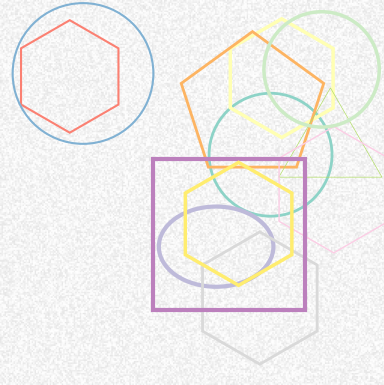[{"shape": "circle", "thickness": 2, "radius": 0.8, "center": [0.703, 0.598]}, {"shape": "hexagon", "thickness": 2.5, "radius": 0.77, "center": [0.732, 0.797]}, {"shape": "oval", "thickness": 3, "radius": 0.74, "center": [0.561, 0.359]}, {"shape": "hexagon", "thickness": 1.5, "radius": 0.73, "center": [0.181, 0.801]}, {"shape": "circle", "thickness": 1.5, "radius": 0.91, "center": [0.216, 0.809]}, {"shape": "pentagon", "thickness": 2, "radius": 0.97, "center": [0.656, 0.723]}, {"shape": "triangle", "thickness": 0.5, "radius": 0.77, "center": [0.858, 0.617]}, {"shape": "hexagon", "thickness": 1, "radius": 0.82, "center": [0.867, 0.507]}, {"shape": "hexagon", "thickness": 2, "radius": 0.86, "center": [0.675, 0.226]}, {"shape": "square", "thickness": 3, "radius": 0.99, "center": [0.596, 0.391]}, {"shape": "circle", "thickness": 2.5, "radius": 0.75, "center": [0.835, 0.82]}, {"shape": "hexagon", "thickness": 2.5, "radius": 0.8, "center": [0.62, 0.419]}]